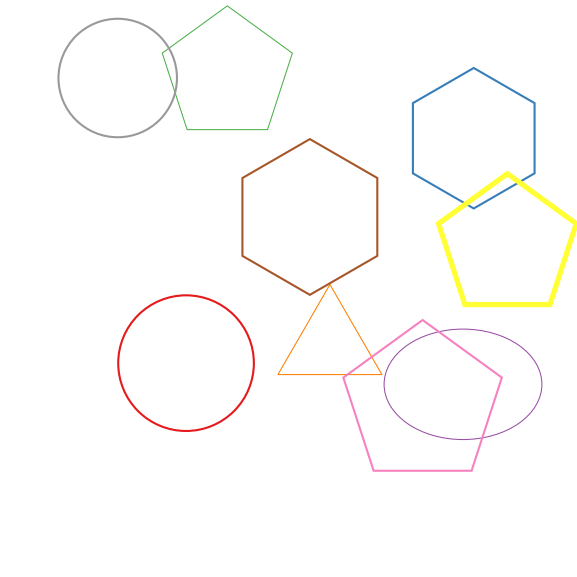[{"shape": "circle", "thickness": 1, "radius": 0.59, "center": [0.322, 0.37]}, {"shape": "hexagon", "thickness": 1, "radius": 0.61, "center": [0.82, 0.76]}, {"shape": "pentagon", "thickness": 0.5, "radius": 0.59, "center": [0.394, 0.871]}, {"shape": "oval", "thickness": 0.5, "radius": 0.68, "center": [0.802, 0.334]}, {"shape": "triangle", "thickness": 0.5, "radius": 0.52, "center": [0.571, 0.402]}, {"shape": "pentagon", "thickness": 2.5, "radius": 0.63, "center": [0.879, 0.573]}, {"shape": "hexagon", "thickness": 1, "radius": 0.67, "center": [0.537, 0.623]}, {"shape": "pentagon", "thickness": 1, "radius": 0.72, "center": [0.732, 0.301]}, {"shape": "circle", "thickness": 1, "radius": 0.51, "center": [0.204, 0.864]}]